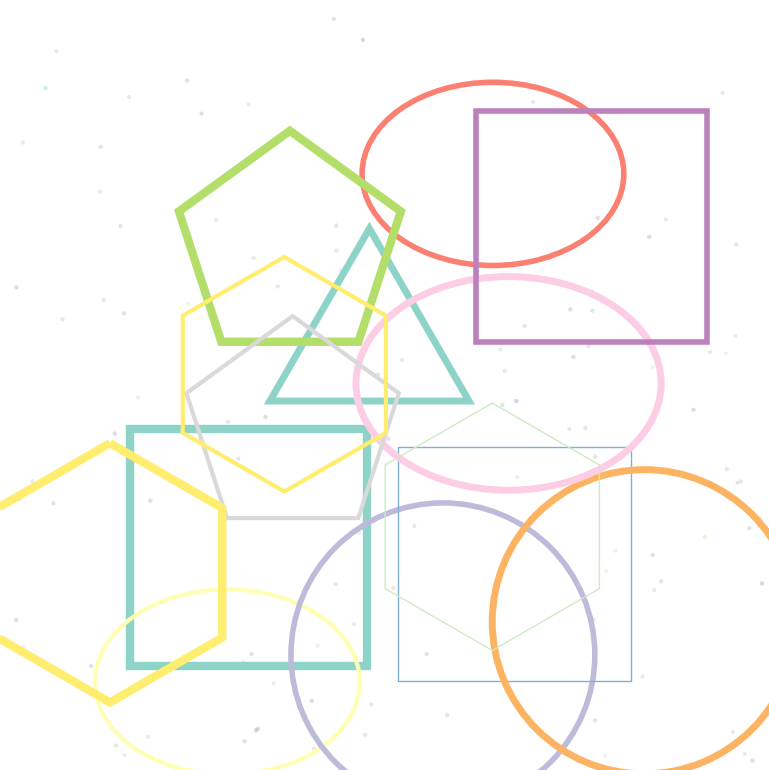[{"shape": "triangle", "thickness": 2.5, "radius": 0.75, "center": [0.48, 0.554]}, {"shape": "square", "thickness": 3, "radius": 0.77, "center": [0.322, 0.289]}, {"shape": "oval", "thickness": 1.5, "radius": 0.86, "center": [0.295, 0.114]}, {"shape": "circle", "thickness": 2, "radius": 0.99, "center": [0.575, 0.15]}, {"shape": "oval", "thickness": 2, "radius": 0.85, "center": [0.64, 0.774]}, {"shape": "square", "thickness": 0.5, "radius": 0.76, "center": [0.668, 0.267]}, {"shape": "circle", "thickness": 2.5, "radius": 0.99, "center": [0.837, 0.193]}, {"shape": "pentagon", "thickness": 3, "radius": 0.76, "center": [0.376, 0.679]}, {"shape": "oval", "thickness": 2.5, "radius": 0.99, "center": [0.661, 0.502]}, {"shape": "pentagon", "thickness": 1.5, "radius": 0.73, "center": [0.38, 0.444]}, {"shape": "square", "thickness": 2, "radius": 0.75, "center": [0.768, 0.706]}, {"shape": "hexagon", "thickness": 0.5, "radius": 0.8, "center": [0.639, 0.316]}, {"shape": "hexagon", "thickness": 3, "radius": 0.84, "center": [0.143, 0.256]}, {"shape": "hexagon", "thickness": 1.5, "radius": 0.76, "center": [0.369, 0.514]}]